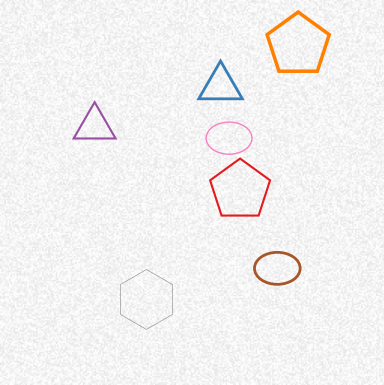[{"shape": "pentagon", "thickness": 1.5, "radius": 0.41, "center": [0.624, 0.506]}, {"shape": "triangle", "thickness": 2, "radius": 0.33, "center": [0.573, 0.776]}, {"shape": "triangle", "thickness": 1.5, "radius": 0.31, "center": [0.246, 0.672]}, {"shape": "pentagon", "thickness": 2.5, "radius": 0.42, "center": [0.774, 0.884]}, {"shape": "oval", "thickness": 2, "radius": 0.3, "center": [0.72, 0.303]}, {"shape": "oval", "thickness": 1, "radius": 0.3, "center": [0.595, 0.641]}, {"shape": "hexagon", "thickness": 0.5, "radius": 0.39, "center": [0.38, 0.222]}]